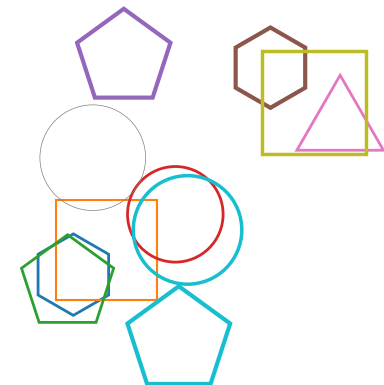[{"shape": "hexagon", "thickness": 2, "radius": 0.53, "center": [0.191, 0.287]}, {"shape": "square", "thickness": 1.5, "radius": 0.65, "center": [0.277, 0.351]}, {"shape": "pentagon", "thickness": 2, "radius": 0.63, "center": [0.176, 0.264]}, {"shape": "circle", "thickness": 2, "radius": 0.62, "center": [0.455, 0.443]}, {"shape": "pentagon", "thickness": 3, "radius": 0.64, "center": [0.321, 0.85]}, {"shape": "hexagon", "thickness": 3, "radius": 0.52, "center": [0.702, 0.824]}, {"shape": "triangle", "thickness": 2, "radius": 0.65, "center": [0.884, 0.675]}, {"shape": "circle", "thickness": 0.5, "radius": 0.69, "center": [0.241, 0.59]}, {"shape": "square", "thickness": 2.5, "radius": 0.67, "center": [0.815, 0.734]}, {"shape": "circle", "thickness": 2.5, "radius": 0.7, "center": [0.487, 0.403]}, {"shape": "pentagon", "thickness": 3, "radius": 0.7, "center": [0.464, 0.116]}]